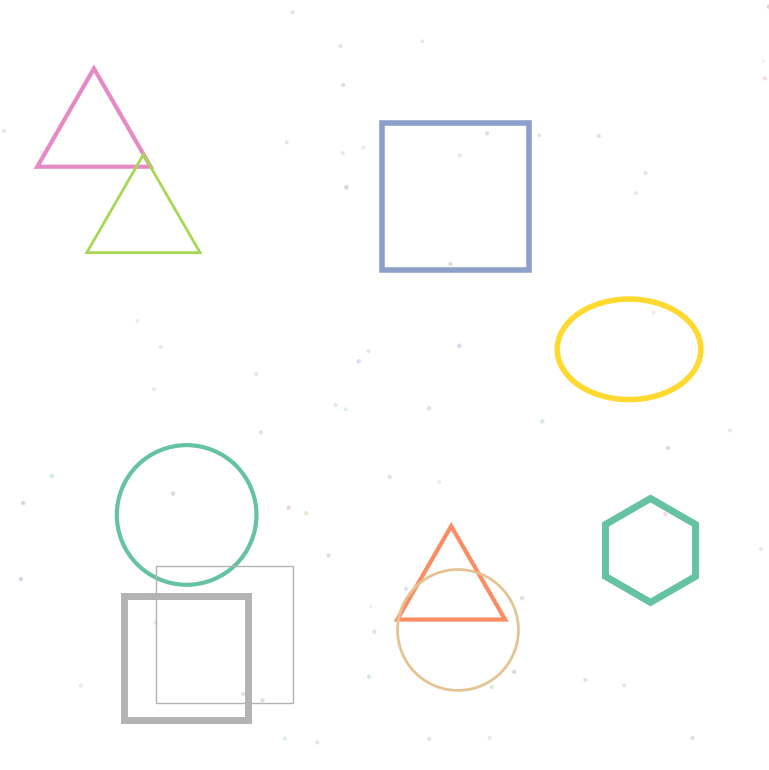[{"shape": "circle", "thickness": 1.5, "radius": 0.45, "center": [0.242, 0.331]}, {"shape": "hexagon", "thickness": 2.5, "radius": 0.34, "center": [0.845, 0.285]}, {"shape": "triangle", "thickness": 1.5, "radius": 0.4, "center": [0.586, 0.236]}, {"shape": "square", "thickness": 2, "radius": 0.48, "center": [0.592, 0.745]}, {"shape": "triangle", "thickness": 1.5, "radius": 0.43, "center": [0.122, 0.826]}, {"shape": "triangle", "thickness": 1, "radius": 0.42, "center": [0.186, 0.714]}, {"shape": "oval", "thickness": 2, "radius": 0.47, "center": [0.817, 0.546]}, {"shape": "circle", "thickness": 1, "radius": 0.39, "center": [0.595, 0.182]}, {"shape": "square", "thickness": 0.5, "radius": 0.44, "center": [0.291, 0.176]}, {"shape": "square", "thickness": 2.5, "radius": 0.4, "center": [0.242, 0.145]}]